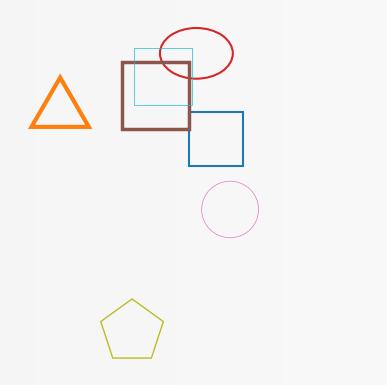[{"shape": "square", "thickness": 1.5, "radius": 0.35, "center": [0.558, 0.64]}, {"shape": "triangle", "thickness": 3, "radius": 0.43, "center": [0.155, 0.713]}, {"shape": "oval", "thickness": 1.5, "radius": 0.47, "center": [0.507, 0.861]}, {"shape": "square", "thickness": 2.5, "radius": 0.43, "center": [0.401, 0.751]}, {"shape": "circle", "thickness": 0.5, "radius": 0.37, "center": [0.594, 0.456]}, {"shape": "pentagon", "thickness": 1, "radius": 0.42, "center": [0.341, 0.139]}, {"shape": "square", "thickness": 0.5, "radius": 0.37, "center": [0.421, 0.8]}]